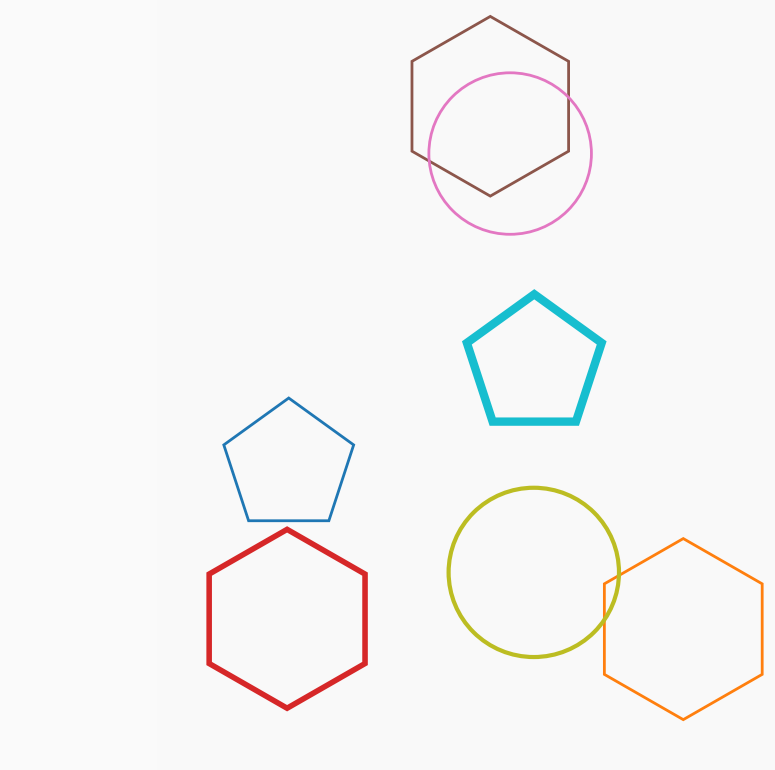[{"shape": "pentagon", "thickness": 1, "radius": 0.44, "center": [0.373, 0.395]}, {"shape": "hexagon", "thickness": 1, "radius": 0.59, "center": [0.882, 0.183]}, {"shape": "hexagon", "thickness": 2, "radius": 0.58, "center": [0.37, 0.196]}, {"shape": "hexagon", "thickness": 1, "radius": 0.58, "center": [0.633, 0.862]}, {"shape": "circle", "thickness": 1, "radius": 0.52, "center": [0.658, 0.801]}, {"shape": "circle", "thickness": 1.5, "radius": 0.55, "center": [0.689, 0.257]}, {"shape": "pentagon", "thickness": 3, "radius": 0.46, "center": [0.689, 0.526]}]